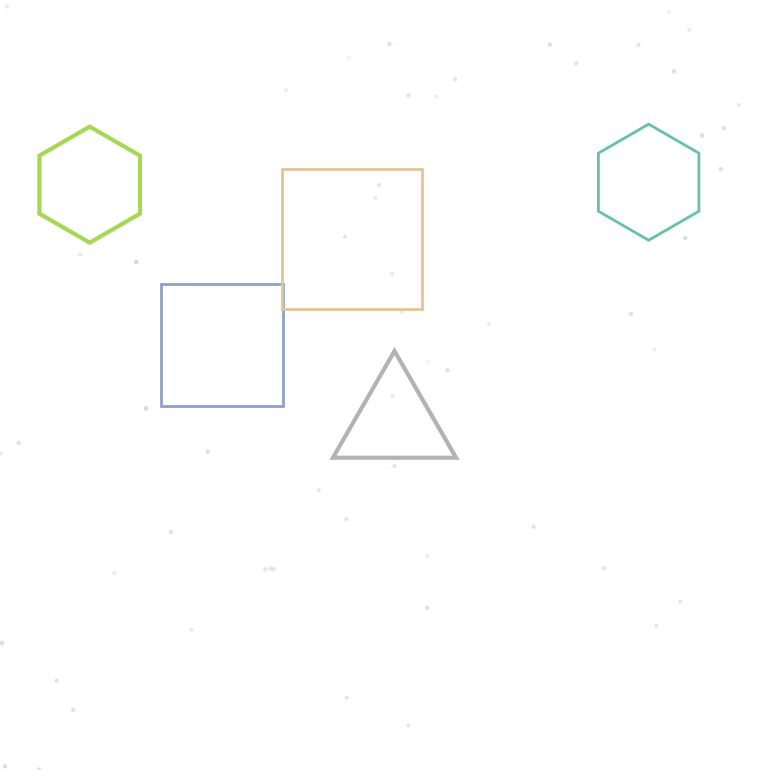[{"shape": "hexagon", "thickness": 1, "radius": 0.38, "center": [0.842, 0.763]}, {"shape": "square", "thickness": 1, "radius": 0.4, "center": [0.288, 0.552]}, {"shape": "hexagon", "thickness": 1.5, "radius": 0.38, "center": [0.116, 0.76]}, {"shape": "square", "thickness": 1, "radius": 0.45, "center": [0.457, 0.69]}, {"shape": "triangle", "thickness": 1.5, "radius": 0.46, "center": [0.512, 0.452]}]